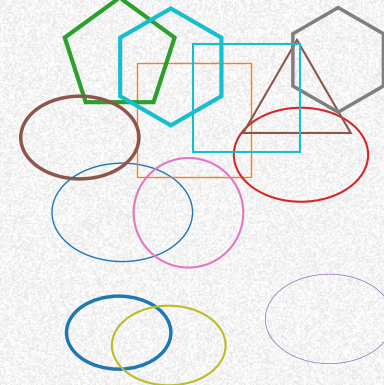[{"shape": "oval", "thickness": 1, "radius": 0.91, "center": [0.318, 0.448]}, {"shape": "oval", "thickness": 2.5, "radius": 0.68, "center": [0.308, 0.136]}, {"shape": "square", "thickness": 1, "radius": 0.74, "center": [0.503, 0.689]}, {"shape": "pentagon", "thickness": 3, "radius": 0.75, "center": [0.311, 0.856]}, {"shape": "oval", "thickness": 1.5, "radius": 0.87, "center": [0.782, 0.598]}, {"shape": "oval", "thickness": 0.5, "radius": 0.83, "center": [0.855, 0.172]}, {"shape": "oval", "thickness": 2.5, "radius": 0.77, "center": [0.207, 0.643]}, {"shape": "triangle", "thickness": 1.5, "radius": 0.81, "center": [0.771, 0.735]}, {"shape": "circle", "thickness": 1.5, "radius": 0.71, "center": [0.49, 0.447]}, {"shape": "hexagon", "thickness": 2.5, "radius": 0.68, "center": [0.878, 0.844]}, {"shape": "oval", "thickness": 1.5, "radius": 0.74, "center": [0.438, 0.103]}, {"shape": "square", "thickness": 1.5, "radius": 0.7, "center": [0.64, 0.745]}, {"shape": "hexagon", "thickness": 3, "radius": 0.76, "center": [0.444, 0.826]}]